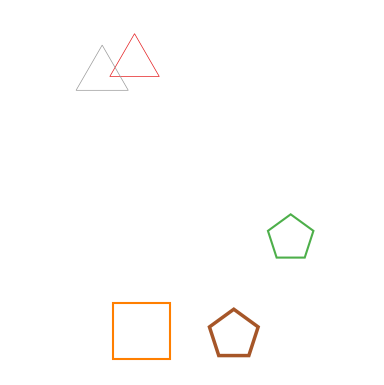[{"shape": "triangle", "thickness": 0.5, "radius": 0.37, "center": [0.349, 0.838]}, {"shape": "pentagon", "thickness": 1.5, "radius": 0.31, "center": [0.755, 0.381]}, {"shape": "square", "thickness": 1.5, "radius": 0.37, "center": [0.368, 0.14]}, {"shape": "pentagon", "thickness": 2.5, "radius": 0.33, "center": [0.607, 0.13]}, {"shape": "triangle", "thickness": 0.5, "radius": 0.39, "center": [0.265, 0.805]}]